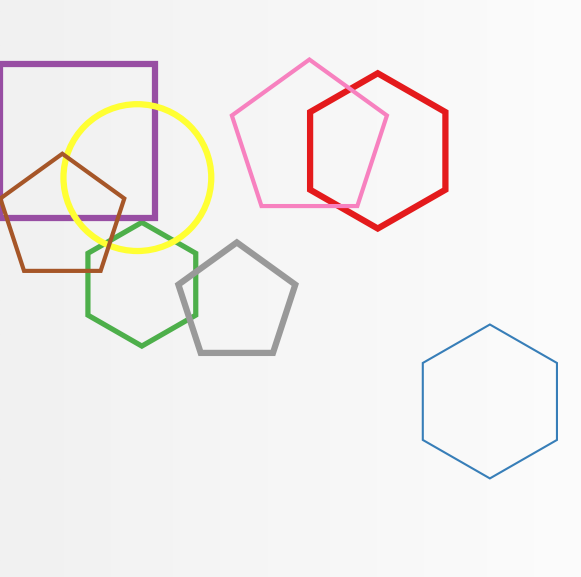[{"shape": "hexagon", "thickness": 3, "radius": 0.67, "center": [0.65, 0.738]}, {"shape": "hexagon", "thickness": 1, "radius": 0.67, "center": [0.843, 0.304]}, {"shape": "hexagon", "thickness": 2.5, "radius": 0.54, "center": [0.244, 0.507]}, {"shape": "square", "thickness": 3, "radius": 0.67, "center": [0.133, 0.755]}, {"shape": "circle", "thickness": 3, "radius": 0.64, "center": [0.236, 0.692]}, {"shape": "pentagon", "thickness": 2, "radius": 0.56, "center": [0.107, 0.621]}, {"shape": "pentagon", "thickness": 2, "radius": 0.7, "center": [0.532, 0.756]}, {"shape": "pentagon", "thickness": 3, "radius": 0.53, "center": [0.407, 0.474]}]